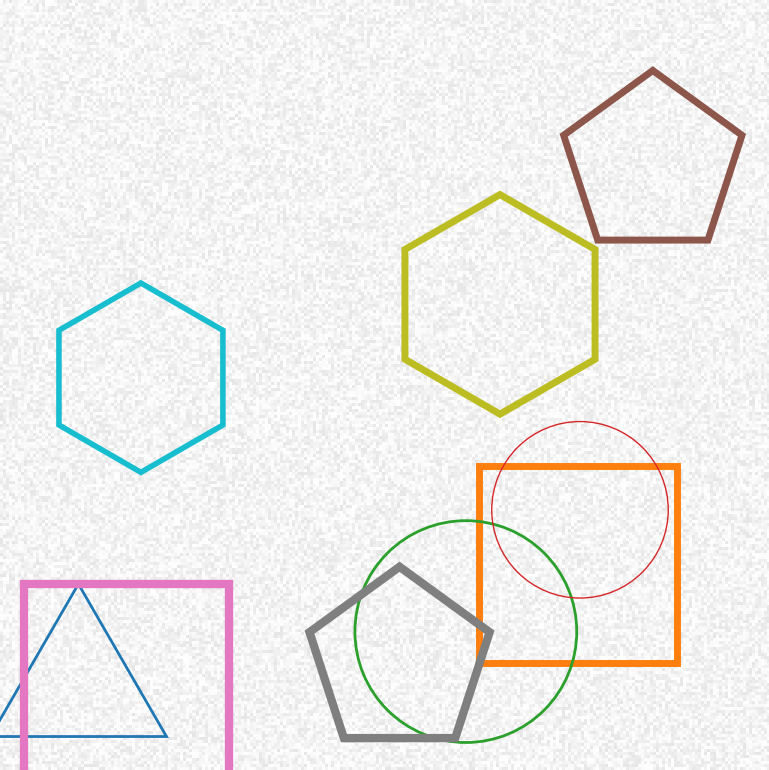[{"shape": "triangle", "thickness": 1, "radius": 0.66, "center": [0.102, 0.11]}, {"shape": "square", "thickness": 2.5, "radius": 0.64, "center": [0.751, 0.267]}, {"shape": "circle", "thickness": 1, "radius": 0.72, "center": [0.605, 0.18]}, {"shape": "circle", "thickness": 0.5, "radius": 0.57, "center": [0.753, 0.338]}, {"shape": "pentagon", "thickness": 2.5, "radius": 0.61, "center": [0.848, 0.787]}, {"shape": "square", "thickness": 3, "radius": 0.66, "center": [0.164, 0.109]}, {"shape": "pentagon", "thickness": 3, "radius": 0.61, "center": [0.519, 0.141]}, {"shape": "hexagon", "thickness": 2.5, "radius": 0.71, "center": [0.649, 0.605]}, {"shape": "hexagon", "thickness": 2, "radius": 0.61, "center": [0.183, 0.51]}]